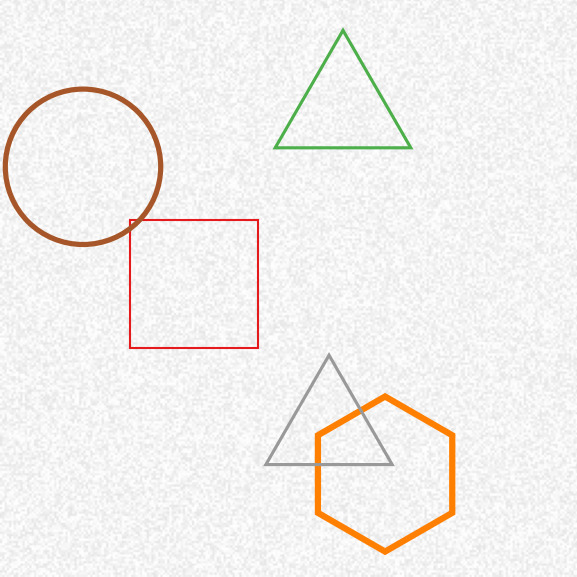[{"shape": "square", "thickness": 1, "radius": 0.55, "center": [0.336, 0.507]}, {"shape": "triangle", "thickness": 1.5, "radius": 0.68, "center": [0.594, 0.811]}, {"shape": "hexagon", "thickness": 3, "radius": 0.67, "center": [0.667, 0.178]}, {"shape": "circle", "thickness": 2.5, "radius": 0.67, "center": [0.144, 0.71]}, {"shape": "triangle", "thickness": 1.5, "radius": 0.63, "center": [0.57, 0.258]}]